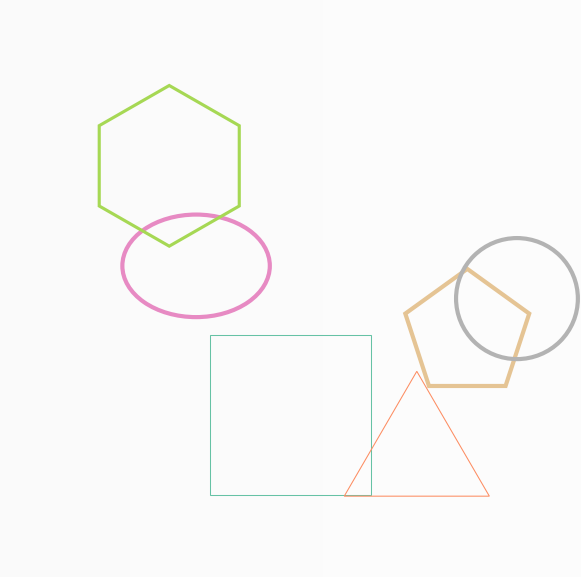[{"shape": "square", "thickness": 0.5, "radius": 0.69, "center": [0.5, 0.28]}, {"shape": "triangle", "thickness": 0.5, "radius": 0.72, "center": [0.717, 0.212]}, {"shape": "oval", "thickness": 2, "radius": 0.63, "center": [0.337, 0.539]}, {"shape": "hexagon", "thickness": 1.5, "radius": 0.7, "center": [0.291, 0.712]}, {"shape": "pentagon", "thickness": 2, "radius": 0.56, "center": [0.804, 0.421]}, {"shape": "circle", "thickness": 2, "radius": 0.52, "center": [0.889, 0.482]}]